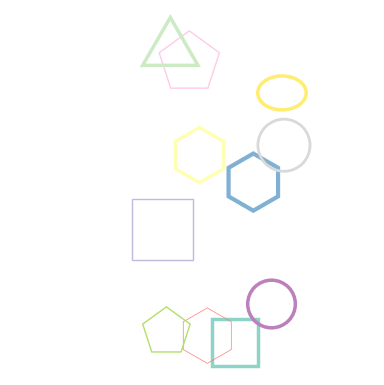[{"shape": "square", "thickness": 2.5, "radius": 0.3, "center": [0.611, 0.11]}, {"shape": "hexagon", "thickness": 2.5, "radius": 0.36, "center": [0.518, 0.597]}, {"shape": "square", "thickness": 1, "radius": 0.4, "center": [0.421, 0.403]}, {"shape": "hexagon", "thickness": 0.5, "radius": 0.36, "center": [0.538, 0.128]}, {"shape": "hexagon", "thickness": 3, "radius": 0.37, "center": [0.658, 0.527]}, {"shape": "pentagon", "thickness": 1, "radius": 0.32, "center": [0.432, 0.138]}, {"shape": "pentagon", "thickness": 1, "radius": 0.41, "center": [0.492, 0.838]}, {"shape": "circle", "thickness": 2, "radius": 0.34, "center": [0.738, 0.623]}, {"shape": "circle", "thickness": 2.5, "radius": 0.31, "center": [0.705, 0.21]}, {"shape": "triangle", "thickness": 2.5, "radius": 0.41, "center": [0.442, 0.872]}, {"shape": "oval", "thickness": 2.5, "radius": 0.31, "center": [0.732, 0.759]}]